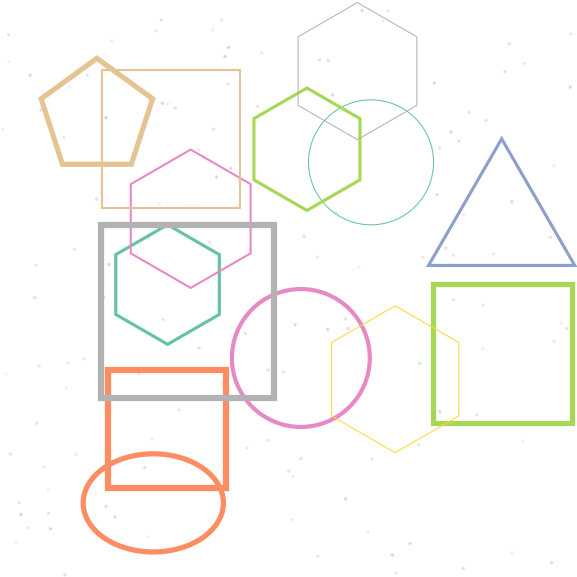[{"shape": "hexagon", "thickness": 1.5, "radius": 0.52, "center": [0.29, 0.506]}, {"shape": "circle", "thickness": 0.5, "radius": 0.54, "center": [0.642, 0.718]}, {"shape": "oval", "thickness": 2.5, "radius": 0.61, "center": [0.265, 0.128]}, {"shape": "square", "thickness": 3, "radius": 0.51, "center": [0.289, 0.256]}, {"shape": "triangle", "thickness": 1.5, "radius": 0.73, "center": [0.869, 0.613]}, {"shape": "hexagon", "thickness": 1, "radius": 0.6, "center": [0.33, 0.62]}, {"shape": "circle", "thickness": 2, "radius": 0.6, "center": [0.521, 0.379]}, {"shape": "square", "thickness": 2.5, "radius": 0.6, "center": [0.871, 0.387]}, {"shape": "hexagon", "thickness": 1.5, "radius": 0.53, "center": [0.531, 0.741]}, {"shape": "hexagon", "thickness": 0.5, "radius": 0.64, "center": [0.684, 0.342]}, {"shape": "pentagon", "thickness": 2.5, "radius": 0.51, "center": [0.168, 0.797]}, {"shape": "square", "thickness": 1, "radius": 0.59, "center": [0.296, 0.759]}, {"shape": "square", "thickness": 3, "radius": 0.75, "center": [0.325, 0.459]}, {"shape": "hexagon", "thickness": 0.5, "radius": 0.59, "center": [0.619, 0.876]}]